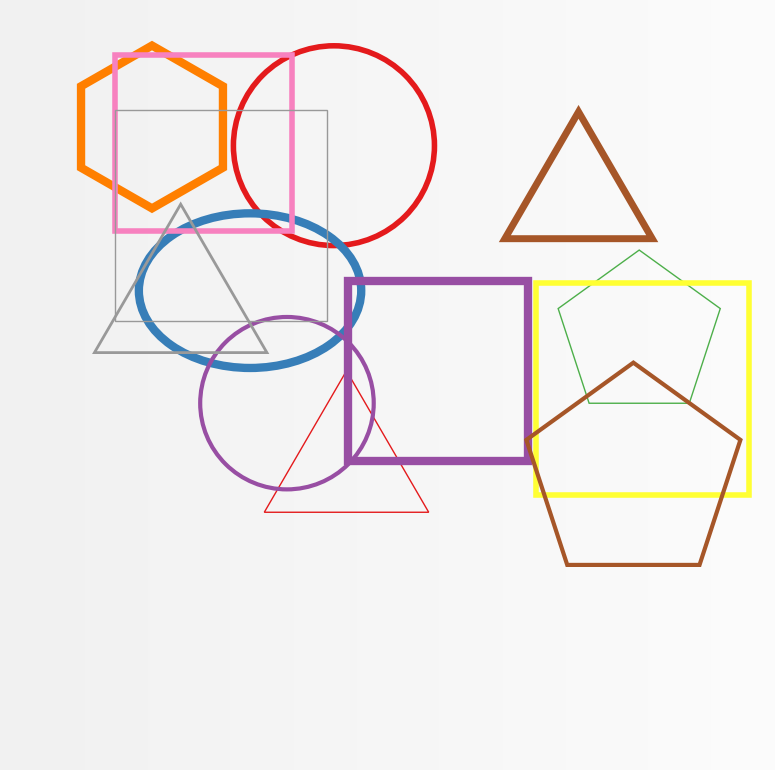[{"shape": "circle", "thickness": 2, "radius": 0.65, "center": [0.431, 0.811]}, {"shape": "triangle", "thickness": 0.5, "radius": 0.61, "center": [0.447, 0.396]}, {"shape": "oval", "thickness": 3, "radius": 0.72, "center": [0.323, 0.623]}, {"shape": "pentagon", "thickness": 0.5, "radius": 0.55, "center": [0.825, 0.565]}, {"shape": "circle", "thickness": 1.5, "radius": 0.56, "center": [0.37, 0.476]}, {"shape": "square", "thickness": 3, "radius": 0.58, "center": [0.565, 0.518]}, {"shape": "hexagon", "thickness": 3, "radius": 0.53, "center": [0.196, 0.835]}, {"shape": "square", "thickness": 2, "radius": 0.69, "center": [0.829, 0.495]}, {"shape": "pentagon", "thickness": 1.5, "radius": 0.73, "center": [0.817, 0.384]}, {"shape": "triangle", "thickness": 2.5, "radius": 0.55, "center": [0.747, 0.745]}, {"shape": "square", "thickness": 2, "radius": 0.57, "center": [0.263, 0.814]}, {"shape": "triangle", "thickness": 1, "radius": 0.64, "center": [0.233, 0.606]}, {"shape": "square", "thickness": 0.5, "radius": 0.68, "center": [0.285, 0.72]}]